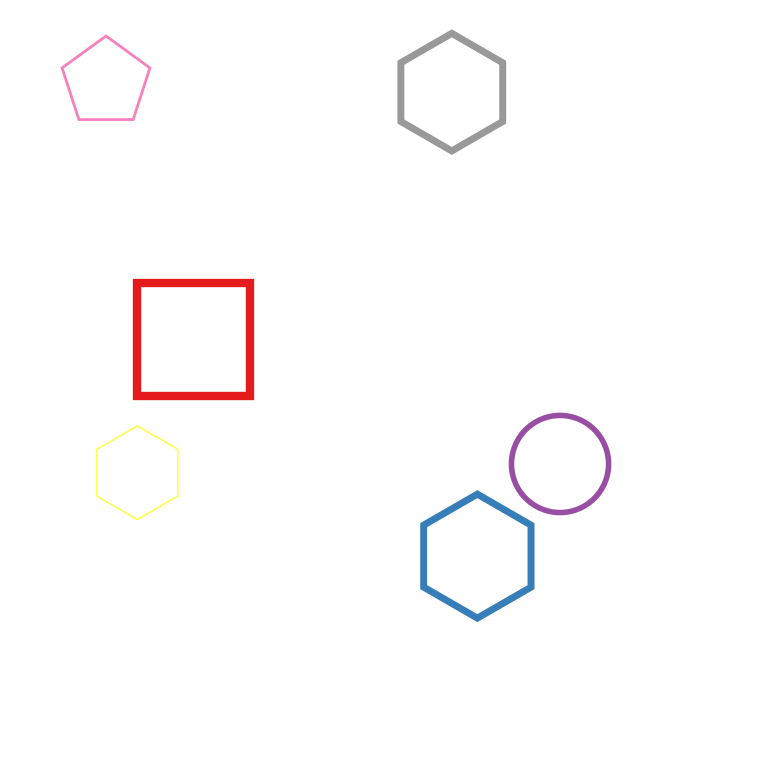[{"shape": "square", "thickness": 3, "radius": 0.37, "center": [0.251, 0.559]}, {"shape": "hexagon", "thickness": 2.5, "radius": 0.4, "center": [0.62, 0.278]}, {"shape": "circle", "thickness": 2, "radius": 0.32, "center": [0.727, 0.397]}, {"shape": "hexagon", "thickness": 0.5, "radius": 0.3, "center": [0.178, 0.386]}, {"shape": "pentagon", "thickness": 1, "radius": 0.3, "center": [0.138, 0.893]}, {"shape": "hexagon", "thickness": 2.5, "radius": 0.38, "center": [0.587, 0.88]}]